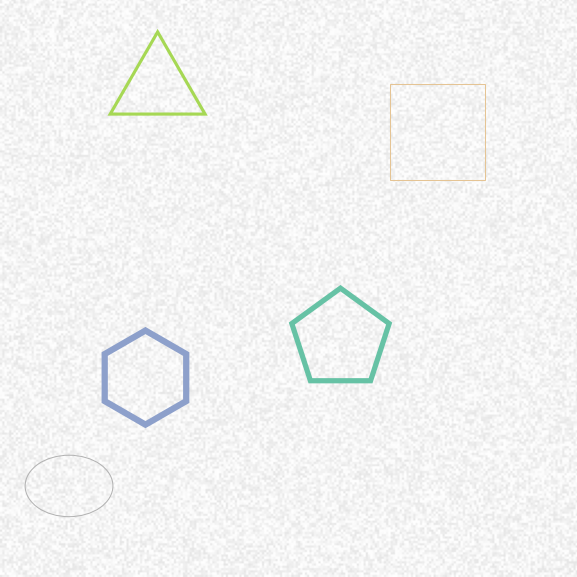[{"shape": "pentagon", "thickness": 2.5, "radius": 0.44, "center": [0.59, 0.412]}, {"shape": "hexagon", "thickness": 3, "radius": 0.41, "center": [0.252, 0.345]}, {"shape": "triangle", "thickness": 1.5, "radius": 0.47, "center": [0.273, 0.849]}, {"shape": "square", "thickness": 0.5, "radius": 0.41, "center": [0.757, 0.771]}, {"shape": "oval", "thickness": 0.5, "radius": 0.38, "center": [0.12, 0.158]}]